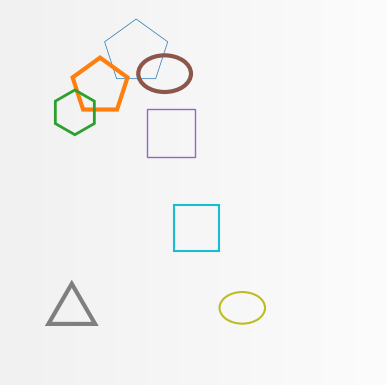[{"shape": "pentagon", "thickness": 0.5, "radius": 0.43, "center": [0.351, 0.865]}, {"shape": "pentagon", "thickness": 3, "radius": 0.37, "center": [0.258, 0.776]}, {"shape": "hexagon", "thickness": 2, "radius": 0.29, "center": [0.193, 0.708]}, {"shape": "square", "thickness": 1, "radius": 0.31, "center": [0.442, 0.655]}, {"shape": "oval", "thickness": 3, "radius": 0.34, "center": [0.425, 0.809]}, {"shape": "triangle", "thickness": 3, "radius": 0.35, "center": [0.185, 0.193]}, {"shape": "oval", "thickness": 1.5, "radius": 0.29, "center": [0.625, 0.2]}, {"shape": "square", "thickness": 1.5, "radius": 0.29, "center": [0.507, 0.408]}]